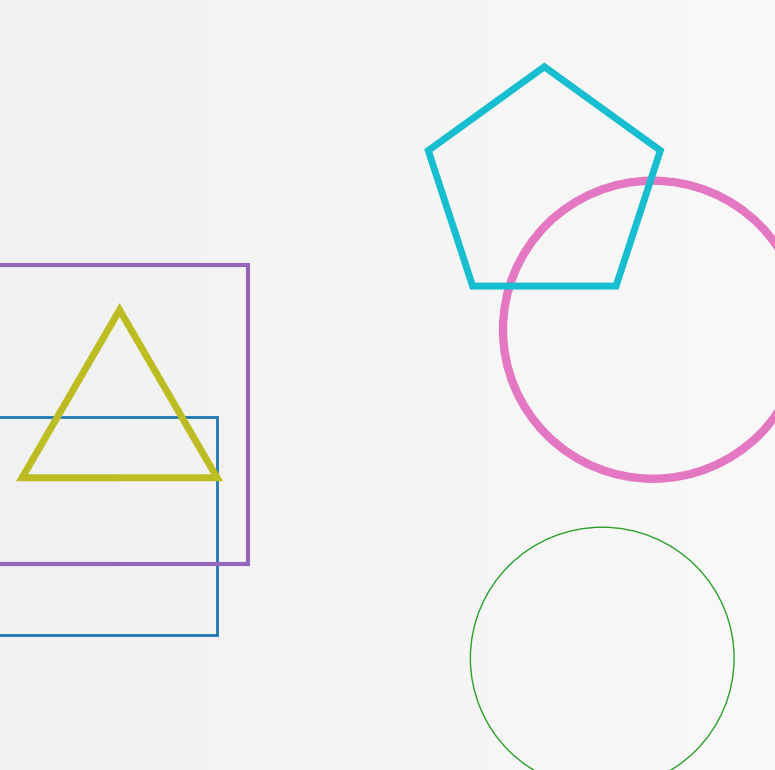[{"shape": "square", "thickness": 1, "radius": 0.71, "center": [0.138, 0.317]}, {"shape": "circle", "thickness": 0.5, "radius": 0.85, "center": [0.777, 0.145]}, {"shape": "square", "thickness": 1.5, "radius": 0.97, "center": [0.126, 0.461]}, {"shape": "circle", "thickness": 3, "radius": 0.97, "center": [0.843, 0.572]}, {"shape": "triangle", "thickness": 2.5, "radius": 0.73, "center": [0.154, 0.452]}, {"shape": "pentagon", "thickness": 2.5, "radius": 0.79, "center": [0.702, 0.756]}]